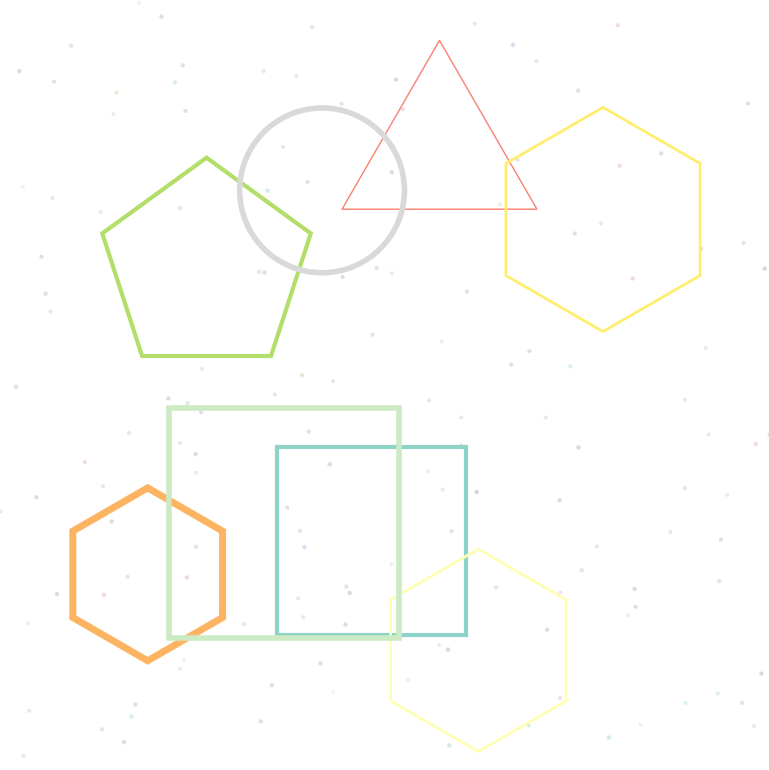[{"shape": "square", "thickness": 1.5, "radius": 0.61, "center": [0.482, 0.297]}, {"shape": "hexagon", "thickness": 1, "radius": 0.66, "center": [0.621, 0.155]}, {"shape": "triangle", "thickness": 0.5, "radius": 0.73, "center": [0.571, 0.801]}, {"shape": "hexagon", "thickness": 2.5, "radius": 0.56, "center": [0.192, 0.254]}, {"shape": "pentagon", "thickness": 1.5, "radius": 0.71, "center": [0.268, 0.653]}, {"shape": "circle", "thickness": 2, "radius": 0.54, "center": [0.418, 0.753]}, {"shape": "square", "thickness": 2, "radius": 0.75, "center": [0.369, 0.32]}, {"shape": "hexagon", "thickness": 1, "radius": 0.73, "center": [0.783, 0.715]}]